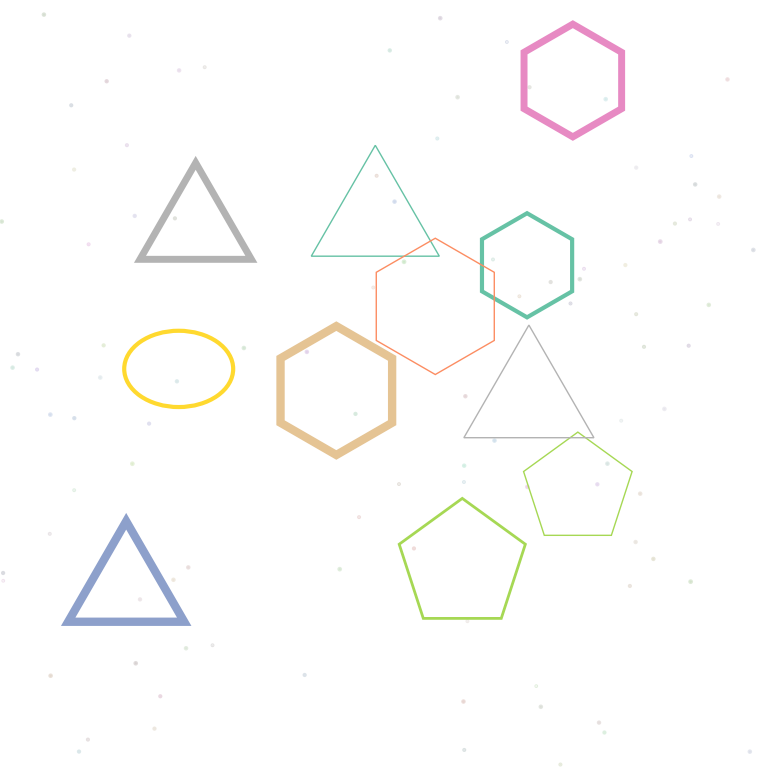[{"shape": "triangle", "thickness": 0.5, "radius": 0.48, "center": [0.487, 0.715]}, {"shape": "hexagon", "thickness": 1.5, "radius": 0.34, "center": [0.684, 0.655]}, {"shape": "hexagon", "thickness": 0.5, "radius": 0.44, "center": [0.565, 0.602]}, {"shape": "triangle", "thickness": 3, "radius": 0.44, "center": [0.164, 0.236]}, {"shape": "hexagon", "thickness": 2.5, "radius": 0.37, "center": [0.744, 0.895]}, {"shape": "pentagon", "thickness": 0.5, "radius": 0.37, "center": [0.75, 0.365]}, {"shape": "pentagon", "thickness": 1, "radius": 0.43, "center": [0.6, 0.267]}, {"shape": "oval", "thickness": 1.5, "radius": 0.35, "center": [0.232, 0.521]}, {"shape": "hexagon", "thickness": 3, "radius": 0.42, "center": [0.437, 0.493]}, {"shape": "triangle", "thickness": 0.5, "radius": 0.49, "center": [0.687, 0.48]}, {"shape": "triangle", "thickness": 2.5, "radius": 0.42, "center": [0.254, 0.705]}]